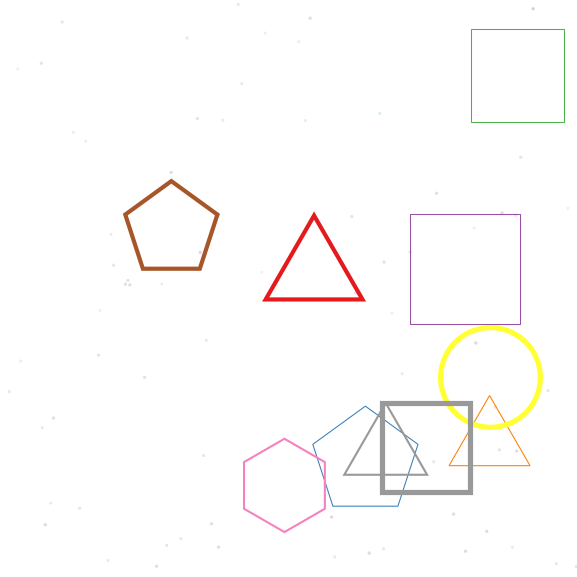[{"shape": "triangle", "thickness": 2, "radius": 0.48, "center": [0.544, 0.529]}, {"shape": "pentagon", "thickness": 0.5, "radius": 0.48, "center": [0.633, 0.2]}, {"shape": "square", "thickness": 0.5, "radius": 0.4, "center": [0.896, 0.868]}, {"shape": "square", "thickness": 0.5, "radius": 0.48, "center": [0.805, 0.533]}, {"shape": "triangle", "thickness": 0.5, "radius": 0.4, "center": [0.848, 0.233]}, {"shape": "circle", "thickness": 2.5, "radius": 0.43, "center": [0.849, 0.346]}, {"shape": "pentagon", "thickness": 2, "radius": 0.42, "center": [0.297, 0.602]}, {"shape": "hexagon", "thickness": 1, "radius": 0.4, "center": [0.493, 0.159]}, {"shape": "triangle", "thickness": 1, "radius": 0.41, "center": [0.668, 0.218]}, {"shape": "square", "thickness": 2.5, "radius": 0.38, "center": [0.738, 0.225]}]